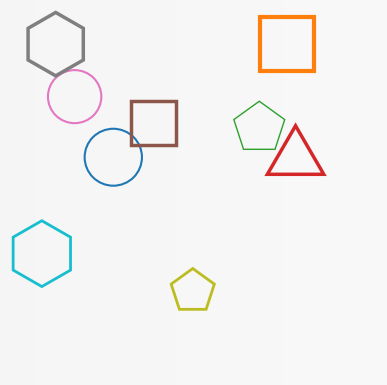[{"shape": "circle", "thickness": 1.5, "radius": 0.37, "center": [0.292, 0.592]}, {"shape": "square", "thickness": 3, "radius": 0.35, "center": [0.742, 0.885]}, {"shape": "pentagon", "thickness": 1, "radius": 0.35, "center": [0.669, 0.668]}, {"shape": "triangle", "thickness": 2.5, "radius": 0.42, "center": [0.763, 0.589]}, {"shape": "square", "thickness": 2.5, "radius": 0.29, "center": [0.395, 0.68]}, {"shape": "circle", "thickness": 1.5, "radius": 0.34, "center": [0.193, 0.749]}, {"shape": "hexagon", "thickness": 2.5, "radius": 0.41, "center": [0.144, 0.885]}, {"shape": "pentagon", "thickness": 2, "radius": 0.29, "center": [0.497, 0.244]}, {"shape": "hexagon", "thickness": 2, "radius": 0.43, "center": [0.108, 0.341]}]